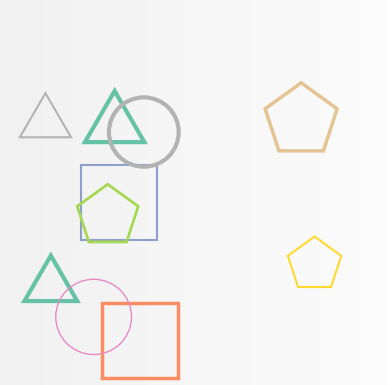[{"shape": "triangle", "thickness": 3, "radius": 0.44, "center": [0.296, 0.675]}, {"shape": "triangle", "thickness": 3, "radius": 0.39, "center": [0.131, 0.257]}, {"shape": "square", "thickness": 2.5, "radius": 0.49, "center": [0.361, 0.116]}, {"shape": "square", "thickness": 1.5, "radius": 0.49, "center": [0.307, 0.475]}, {"shape": "circle", "thickness": 1, "radius": 0.49, "center": [0.242, 0.177]}, {"shape": "pentagon", "thickness": 2, "radius": 0.41, "center": [0.278, 0.439]}, {"shape": "pentagon", "thickness": 1.5, "radius": 0.36, "center": [0.812, 0.313]}, {"shape": "pentagon", "thickness": 2.5, "radius": 0.49, "center": [0.777, 0.687]}, {"shape": "triangle", "thickness": 1.5, "radius": 0.38, "center": [0.117, 0.682]}, {"shape": "circle", "thickness": 3, "radius": 0.45, "center": [0.371, 0.657]}]